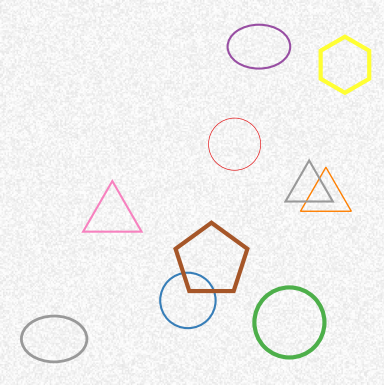[{"shape": "circle", "thickness": 0.5, "radius": 0.34, "center": [0.609, 0.626]}, {"shape": "circle", "thickness": 1.5, "radius": 0.36, "center": [0.488, 0.22]}, {"shape": "circle", "thickness": 3, "radius": 0.45, "center": [0.752, 0.162]}, {"shape": "oval", "thickness": 1.5, "radius": 0.41, "center": [0.673, 0.879]}, {"shape": "triangle", "thickness": 1, "radius": 0.38, "center": [0.846, 0.489]}, {"shape": "hexagon", "thickness": 3, "radius": 0.36, "center": [0.896, 0.832]}, {"shape": "pentagon", "thickness": 3, "radius": 0.49, "center": [0.549, 0.323]}, {"shape": "triangle", "thickness": 1.5, "radius": 0.44, "center": [0.292, 0.442]}, {"shape": "oval", "thickness": 2, "radius": 0.43, "center": [0.141, 0.12]}, {"shape": "triangle", "thickness": 1.5, "radius": 0.35, "center": [0.803, 0.512]}]